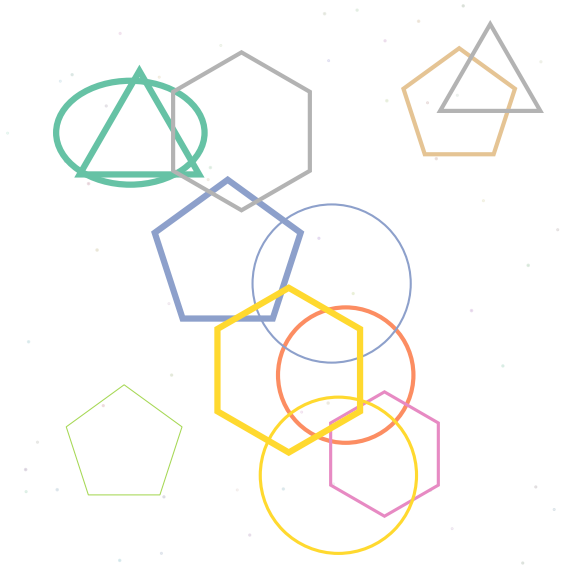[{"shape": "triangle", "thickness": 3, "radius": 0.6, "center": [0.241, 0.757]}, {"shape": "oval", "thickness": 3, "radius": 0.64, "center": [0.226, 0.769]}, {"shape": "circle", "thickness": 2, "radius": 0.59, "center": [0.599, 0.35]}, {"shape": "pentagon", "thickness": 3, "radius": 0.66, "center": [0.394, 0.555]}, {"shape": "circle", "thickness": 1, "radius": 0.68, "center": [0.574, 0.508]}, {"shape": "hexagon", "thickness": 1.5, "radius": 0.54, "center": [0.666, 0.213]}, {"shape": "pentagon", "thickness": 0.5, "radius": 0.53, "center": [0.215, 0.227]}, {"shape": "circle", "thickness": 1.5, "radius": 0.68, "center": [0.586, 0.176]}, {"shape": "hexagon", "thickness": 3, "radius": 0.71, "center": [0.5, 0.358]}, {"shape": "pentagon", "thickness": 2, "radius": 0.51, "center": [0.795, 0.814]}, {"shape": "triangle", "thickness": 2, "radius": 0.5, "center": [0.849, 0.857]}, {"shape": "hexagon", "thickness": 2, "radius": 0.68, "center": [0.418, 0.772]}]